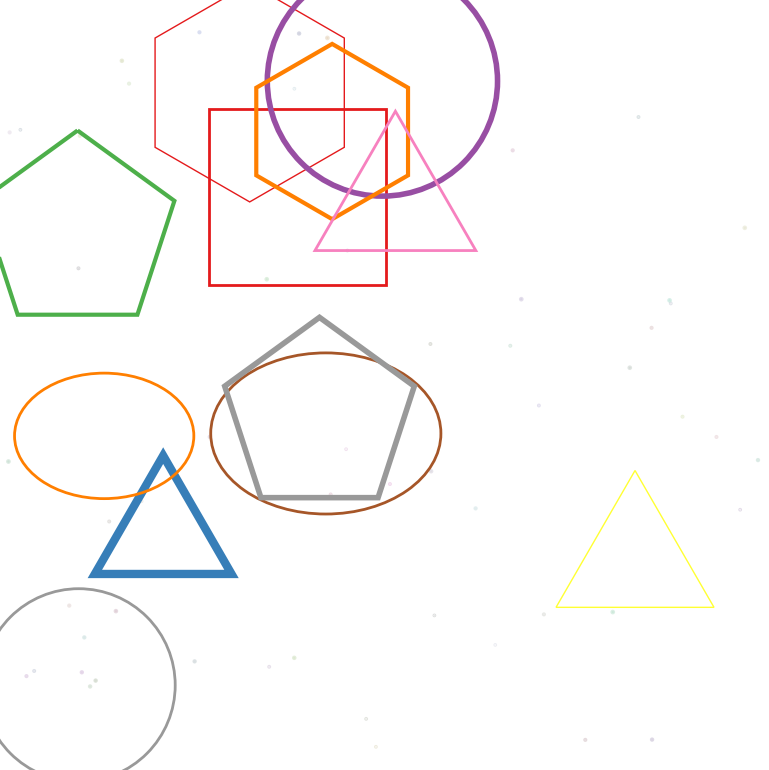[{"shape": "square", "thickness": 1, "radius": 0.57, "center": [0.386, 0.744]}, {"shape": "hexagon", "thickness": 0.5, "radius": 0.71, "center": [0.324, 0.88]}, {"shape": "triangle", "thickness": 3, "radius": 0.51, "center": [0.212, 0.306]}, {"shape": "pentagon", "thickness": 1.5, "radius": 0.66, "center": [0.101, 0.698]}, {"shape": "circle", "thickness": 2, "radius": 0.75, "center": [0.497, 0.895]}, {"shape": "hexagon", "thickness": 1.5, "radius": 0.57, "center": [0.431, 0.829]}, {"shape": "oval", "thickness": 1, "radius": 0.58, "center": [0.135, 0.434]}, {"shape": "triangle", "thickness": 0.5, "radius": 0.59, "center": [0.825, 0.27]}, {"shape": "oval", "thickness": 1, "radius": 0.75, "center": [0.423, 0.437]}, {"shape": "triangle", "thickness": 1, "radius": 0.6, "center": [0.514, 0.735]}, {"shape": "pentagon", "thickness": 2, "radius": 0.65, "center": [0.415, 0.458]}, {"shape": "circle", "thickness": 1, "radius": 0.63, "center": [0.102, 0.11]}]